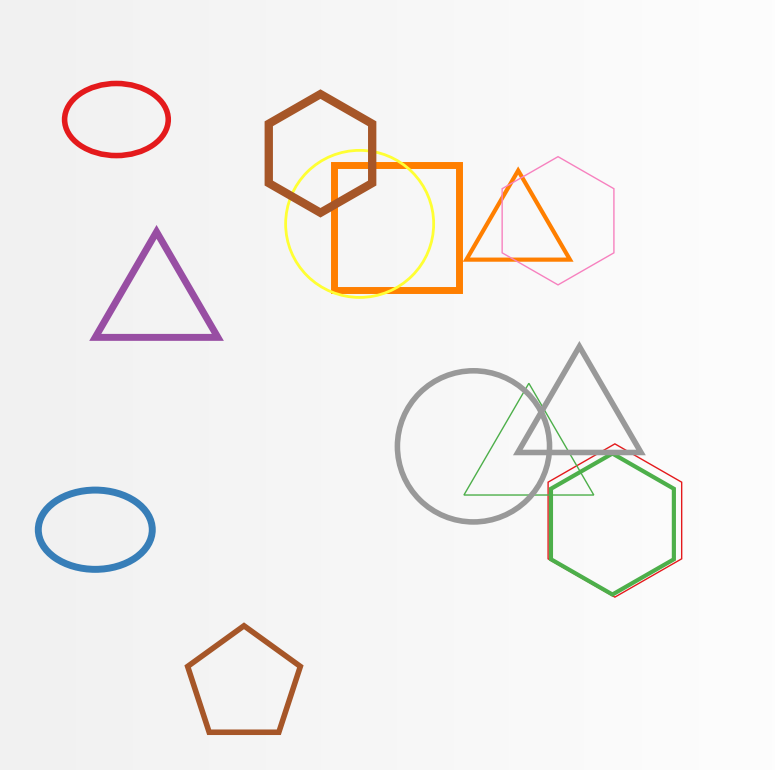[{"shape": "oval", "thickness": 2, "radius": 0.33, "center": [0.15, 0.845]}, {"shape": "hexagon", "thickness": 0.5, "radius": 0.5, "center": [0.793, 0.324]}, {"shape": "oval", "thickness": 2.5, "radius": 0.37, "center": [0.123, 0.312]}, {"shape": "triangle", "thickness": 0.5, "radius": 0.48, "center": [0.682, 0.405]}, {"shape": "hexagon", "thickness": 1.5, "radius": 0.46, "center": [0.79, 0.319]}, {"shape": "triangle", "thickness": 2.5, "radius": 0.46, "center": [0.202, 0.608]}, {"shape": "triangle", "thickness": 1.5, "radius": 0.39, "center": [0.669, 0.701]}, {"shape": "square", "thickness": 2.5, "radius": 0.41, "center": [0.511, 0.705]}, {"shape": "circle", "thickness": 1, "radius": 0.48, "center": [0.464, 0.709]}, {"shape": "pentagon", "thickness": 2, "radius": 0.38, "center": [0.315, 0.111]}, {"shape": "hexagon", "thickness": 3, "radius": 0.39, "center": [0.414, 0.801]}, {"shape": "hexagon", "thickness": 0.5, "radius": 0.42, "center": [0.72, 0.713]}, {"shape": "triangle", "thickness": 2, "radius": 0.46, "center": [0.748, 0.458]}, {"shape": "circle", "thickness": 2, "radius": 0.49, "center": [0.611, 0.42]}]